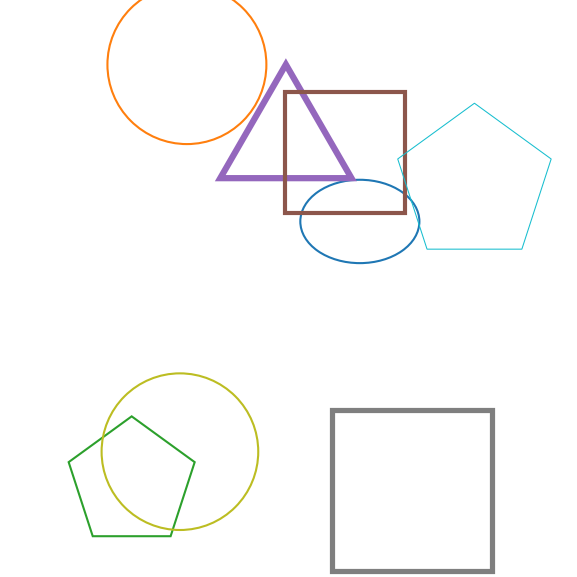[{"shape": "oval", "thickness": 1, "radius": 0.52, "center": [0.623, 0.616]}, {"shape": "circle", "thickness": 1, "radius": 0.69, "center": [0.324, 0.887]}, {"shape": "pentagon", "thickness": 1, "radius": 0.57, "center": [0.228, 0.163]}, {"shape": "triangle", "thickness": 3, "radius": 0.66, "center": [0.495, 0.756]}, {"shape": "square", "thickness": 2, "radius": 0.52, "center": [0.598, 0.735]}, {"shape": "square", "thickness": 2.5, "radius": 0.7, "center": [0.713, 0.15]}, {"shape": "circle", "thickness": 1, "radius": 0.68, "center": [0.312, 0.217]}, {"shape": "pentagon", "thickness": 0.5, "radius": 0.7, "center": [0.822, 0.681]}]